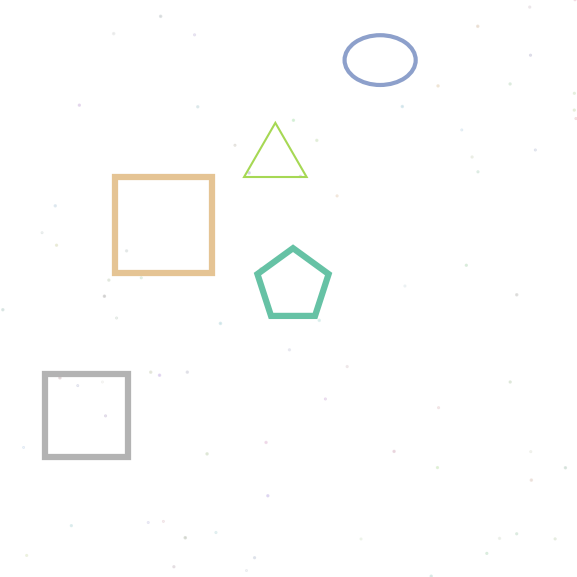[{"shape": "pentagon", "thickness": 3, "radius": 0.32, "center": [0.507, 0.505]}, {"shape": "oval", "thickness": 2, "radius": 0.31, "center": [0.658, 0.895]}, {"shape": "triangle", "thickness": 1, "radius": 0.31, "center": [0.477, 0.724]}, {"shape": "square", "thickness": 3, "radius": 0.42, "center": [0.283, 0.61]}, {"shape": "square", "thickness": 3, "radius": 0.36, "center": [0.15, 0.28]}]